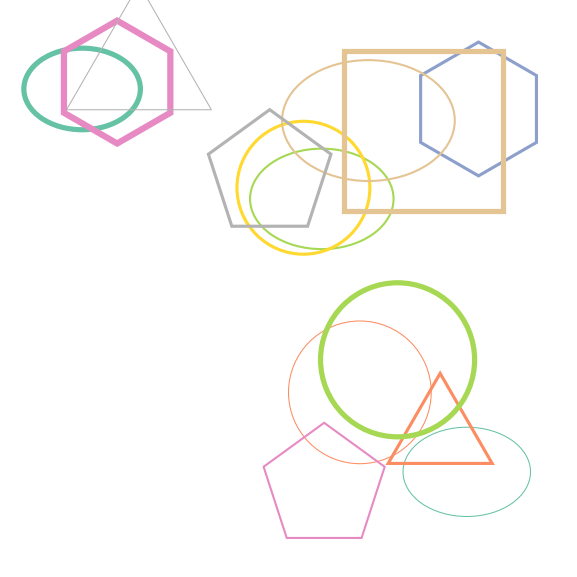[{"shape": "oval", "thickness": 2.5, "radius": 0.5, "center": [0.142, 0.845]}, {"shape": "oval", "thickness": 0.5, "radius": 0.55, "center": [0.808, 0.182]}, {"shape": "circle", "thickness": 0.5, "radius": 0.62, "center": [0.623, 0.32]}, {"shape": "triangle", "thickness": 1.5, "radius": 0.52, "center": [0.762, 0.249]}, {"shape": "hexagon", "thickness": 1.5, "radius": 0.58, "center": [0.829, 0.81]}, {"shape": "hexagon", "thickness": 3, "radius": 0.53, "center": [0.203, 0.857]}, {"shape": "pentagon", "thickness": 1, "radius": 0.55, "center": [0.561, 0.157]}, {"shape": "circle", "thickness": 2.5, "radius": 0.67, "center": [0.688, 0.376]}, {"shape": "oval", "thickness": 1, "radius": 0.62, "center": [0.557, 0.655]}, {"shape": "circle", "thickness": 1.5, "radius": 0.58, "center": [0.525, 0.674]}, {"shape": "oval", "thickness": 1, "radius": 0.75, "center": [0.638, 0.79]}, {"shape": "square", "thickness": 2.5, "radius": 0.69, "center": [0.734, 0.772]}, {"shape": "triangle", "thickness": 0.5, "radius": 0.72, "center": [0.241, 0.882]}, {"shape": "pentagon", "thickness": 1.5, "radius": 0.56, "center": [0.467, 0.698]}]